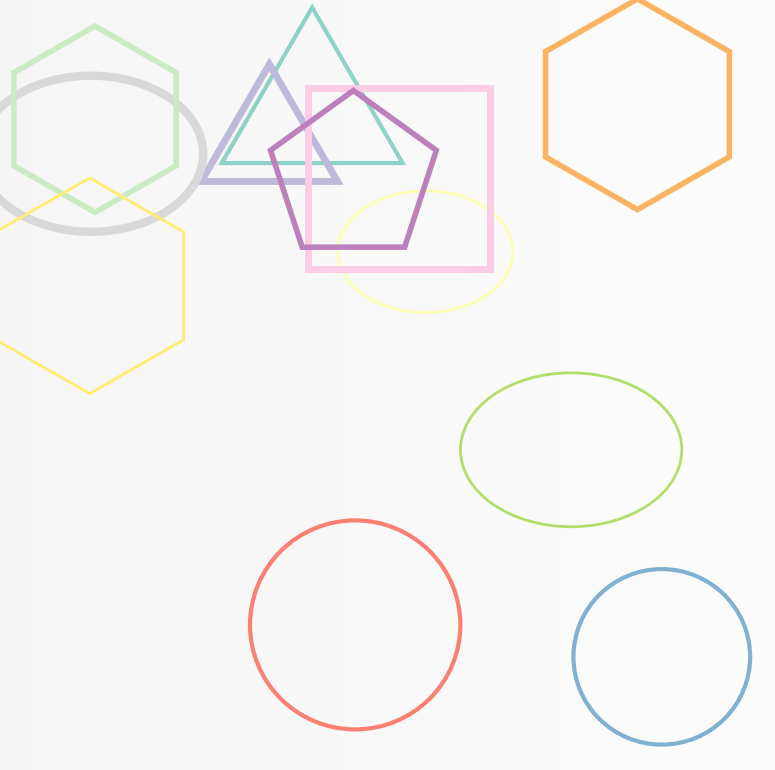[{"shape": "triangle", "thickness": 1.5, "radius": 0.67, "center": [0.403, 0.856]}, {"shape": "oval", "thickness": 1, "radius": 0.56, "center": [0.549, 0.673]}, {"shape": "triangle", "thickness": 2.5, "radius": 0.51, "center": [0.348, 0.815]}, {"shape": "circle", "thickness": 1.5, "radius": 0.68, "center": [0.458, 0.188]}, {"shape": "circle", "thickness": 1.5, "radius": 0.57, "center": [0.854, 0.147]}, {"shape": "hexagon", "thickness": 2, "radius": 0.68, "center": [0.823, 0.865]}, {"shape": "oval", "thickness": 1, "radius": 0.71, "center": [0.737, 0.416]}, {"shape": "square", "thickness": 2.5, "radius": 0.59, "center": [0.515, 0.768]}, {"shape": "oval", "thickness": 3, "radius": 0.72, "center": [0.117, 0.8]}, {"shape": "pentagon", "thickness": 2, "radius": 0.56, "center": [0.456, 0.77]}, {"shape": "hexagon", "thickness": 2, "radius": 0.6, "center": [0.123, 0.845]}, {"shape": "hexagon", "thickness": 1, "radius": 0.7, "center": [0.116, 0.629]}]